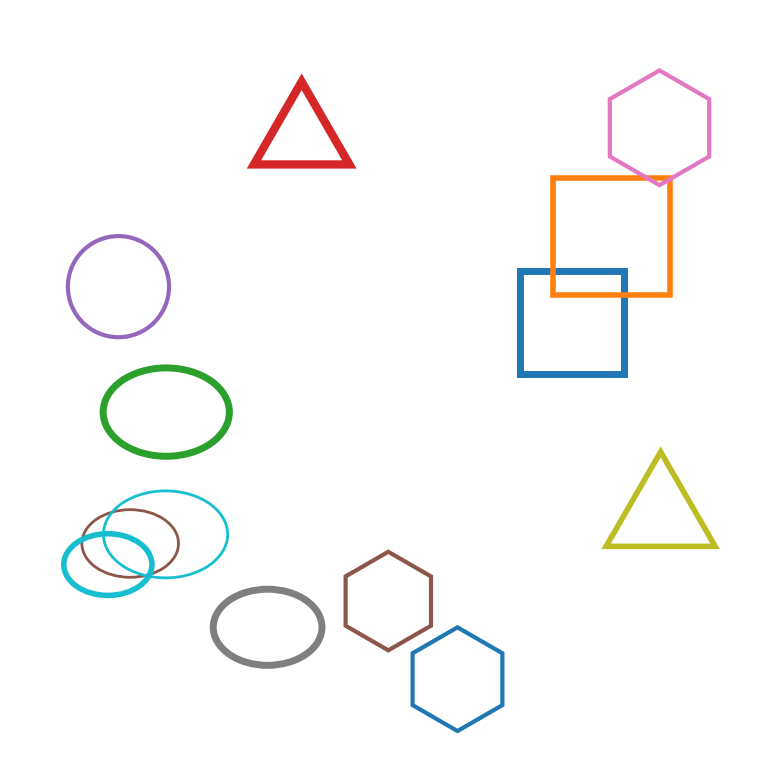[{"shape": "hexagon", "thickness": 1.5, "radius": 0.34, "center": [0.594, 0.118]}, {"shape": "square", "thickness": 2.5, "radius": 0.34, "center": [0.743, 0.581]}, {"shape": "square", "thickness": 2, "radius": 0.38, "center": [0.795, 0.692]}, {"shape": "oval", "thickness": 2.5, "radius": 0.41, "center": [0.216, 0.465]}, {"shape": "triangle", "thickness": 3, "radius": 0.36, "center": [0.392, 0.822]}, {"shape": "circle", "thickness": 1.5, "radius": 0.33, "center": [0.154, 0.628]}, {"shape": "oval", "thickness": 1, "radius": 0.31, "center": [0.169, 0.294]}, {"shape": "hexagon", "thickness": 1.5, "radius": 0.32, "center": [0.504, 0.219]}, {"shape": "hexagon", "thickness": 1.5, "radius": 0.37, "center": [0.857, 0.834]}, {"shape": "oval", "thickness": 2.5, "radius": 0.35, "center": [0.348, 0.185]}, {"shape": "triangle", "thickness": 2, "radius": 0.41, "center": [0.858, 0.331]}, {"shape": "oval", "thickness": 2, "radius": 0.29, "center": [0.14, 0.267]}, {"shape": "oval", "thickness": 1, "radius": 0.4, "center": [0.215, 0.306]}]